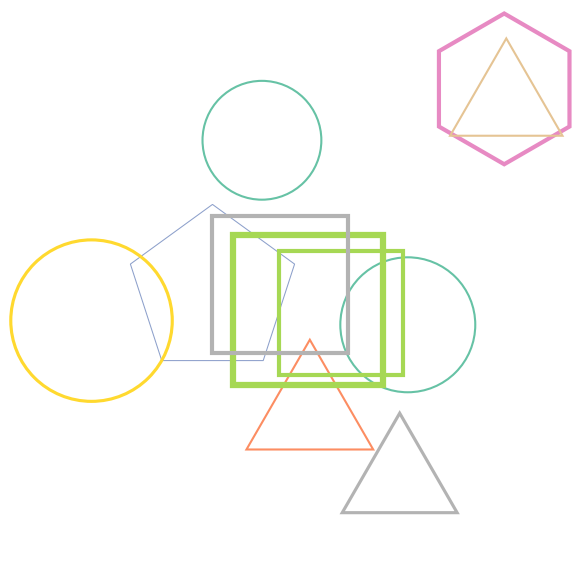[{"shape": "circle", "thickness": 1, "radius": 0.58, "center": [0.706, 0.437]}, {"shape": "circle", "thickness": 1, "radius": 0.51, "center": [0.454, 0.756]}, {"shape": "triangle", "thickness": 1, "radius": 0.63, "center": [0.537, 0.284]}, {"shape": "pentagon", "thickness": 0.5, "radius": 0.75, "center": [0.368, 0.496]}, {"shape": "hexagon", "thickness": 2, "radius": 0.65, "center": [0.873, 0.845]}, {"shape": "square", "thickness": 2, "radius": 0.54, "center": [0.59, 0.457]}, {"shape": "square", "thickness": 3, "radius": 0.65, "center": [0.534, 0.463]}, {"shape": "circle", "thickness": 1.5, "radius": 0.7, "center": [0.158, 0.444]}, {"shape": "triangle", "thickness": 1, "radius": 0.56, "center": [0.877, 0.82]}, {"shape": "triangle", "thickness": 1.5, "radius": 0.57, "center": [0.692, 0.169]}, {"shape": "square", "thickness": 2, "radius": 0.59, "center": [0.485, 0.507]}]